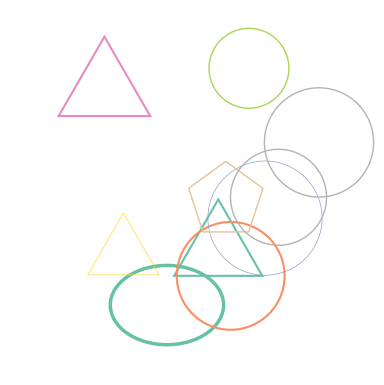[{"shape": "triangle", "thickness": 1.5, "radius": 0.66, "center": [0.567, 0.35]}, {"shape": "oval", "thickness": 2.5, "radius": 0.74, "center": [0.434, 0.208]}, {"shape": "circle", "thickness": 1.5, "radius": 0.7, "center": [0.599, 0.283]}, {"shape": "circle", "thickness": 0.5, "radius": 0.74, "center": [0.688, 0.433]}, {"shape": "triangle", "thickness": 1.5, "radius": 0.69, "center": [0.271, 0.767]}, {"shape": "circle", "thickness": 1, "radius": 0.52, "center": [0.647, 0.823]}, {"shape": "triangle", "thickness": 0.5, "radius": 0.54, "center": [0.321, 0.34]}, {"shape": "pentagon", "thickness": 1, "radius": 0.51, "center": [0.587, 0.48]}, {"shape": "circle", "thickness": 1, "radius": 0.62, "center": [0.723, 0.488]}, {"shape": "circle", "thickness": 1, "radius": 0.71, "center": [0.829, 0.63]}]